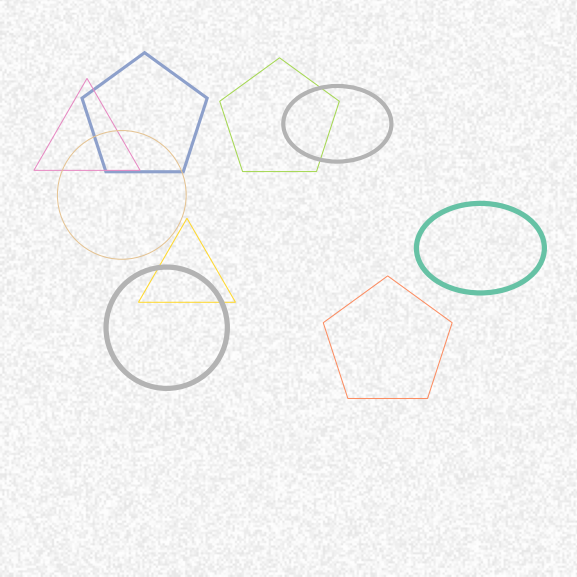[{"shape": "oval", "thickness": 2.5, "radius": 0.55, "center": [0.832, 0.569]}, {"shape": "pentagon", "thickness": 0.5, "radius": 0.59, "center": [0.671, 0.404]}, {"shape": "pentagon", "thickness": 1.5, "radius": 0.57, "center": [0.25, 0.794]}, {"shape": "triangle", "thickness": 0.5, "radius": 0.53, "center": [0.151, 0.757]}, {"shape": "pentagon", "thickness": 0.5, "radius": 0.54, "center": [0.484, 0.79]}, {"shape": "triangle", "thickness": 0.5, "radius": 0.49, "center": [0.324, 0.524]}, {"shape": "circle", "thickness": 0.5, "radius": 0.56, "center": [0.211, 0.662]}, {"shape": "circle", "thickness": 2.5, "radius": 0.53, "center": [0.289, 0.432]}, {"shape": "oval", "thickness": 2, "radius": 0.47, "center": [0.584, 0.785]}]